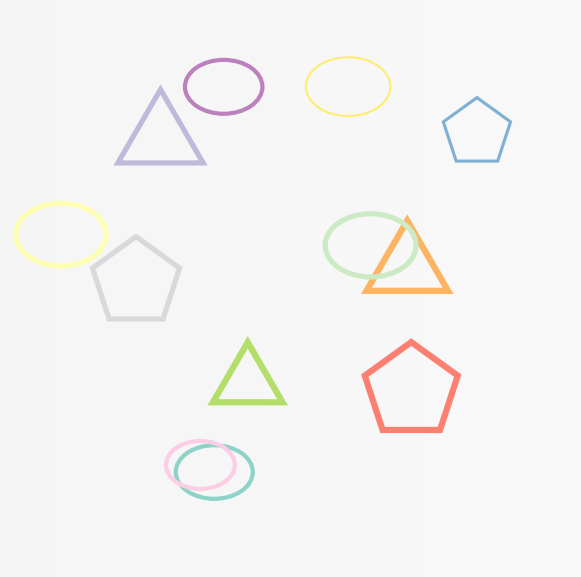[{"shape": "oval", "thickness": 2, "radius": 0.33, "center": [0.369, 0.182]}, {"shape": "oval", "thickness": 2.5, "radius": 0.39, "center": [0.105, 0.593]}, {"shape": "triangle", "thickness": 2.5, "radius": 0.42, "center": [0.276, 0.759]}, {"shape": "pentagon", "thickness": 3, "radius": 0.42, "center": [0.708, 0.323]}, {"shape": "pentagon", "thickness": 1.5, "radius": 0.3, "center": [0.821, 0.769]}, {"shape": "triangle", "thickness": 3, "radius": 0.41, "center": [0.701, 0.536]}, {"shape": "triangle", "thickness": 3, "radius": 0.35, "center": [0.426, 0.337]}, {"shape": "oval", "thickness": 2, "radius": 0.3, "center": [0.345, 0.194]}, {"shape": "pentagon", "thickness": 2.5, "radius": 0.39, "center": [0.234, 0.511]}, {"shape": "oval", "thickness": 2, "radius": 0.33, "center": [0.385, 0.849]}, {"shape": "oval", "thickness": 2.5, "radius": 0.39, "center": [0.638, 0.574]}, {"shape": "oval", "thickness": 1, "radius": 0.36, "center": [0.599, 0.849]}]